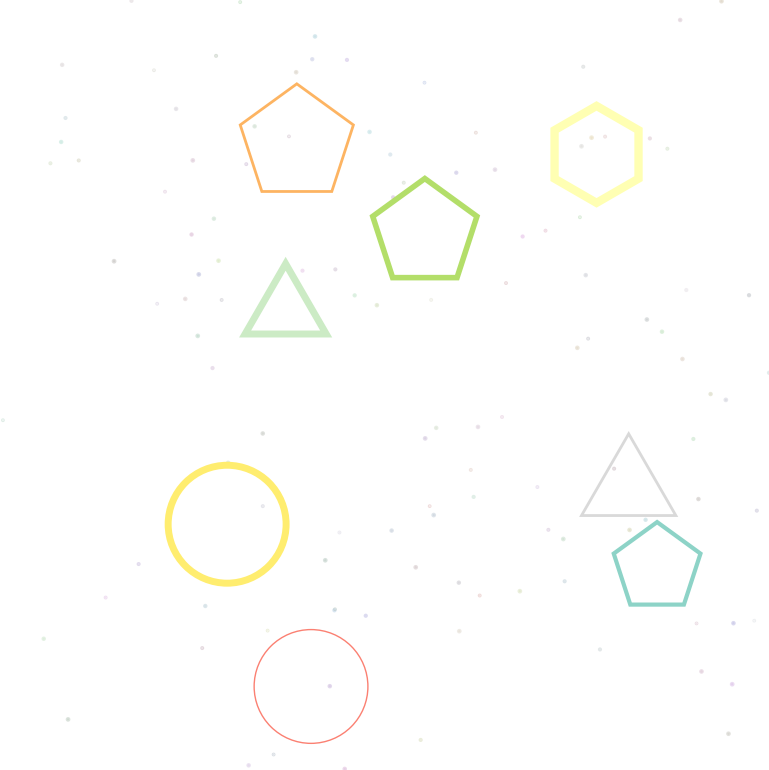[{"shape": "pentagon", "thickness": 1.5, "radius": 0.3, "center": [0.853, 0.263]}, {"shape": "hexagon", "thickness": 3, "radius": 0.31, "center": [0.775, 0.799]}, {"shape": "circle", "thickness": 0.5, "radius": 0.37, "center": [0.404, 0.108]}, {"shape": "pentagon", "thickness": 1, "radius": 0.39, "center": [0.385, 0.814]}, {"shape": "pentagon", "thickness": 2, "radius": 0.36, "center": [0.552, 0.697]}, {"shape": "triangle", "thickness": 1, "radius": 0.35, "center": [0.816, 0.366]}, {"shape": "triangle", "thickness": 2.5, "radius": 0.3, "center": [0.371, 0.597]}, {"shape": "circle", "thickness": 2.5, "radius": 0.38, "center": [0.295, 0.319]}]